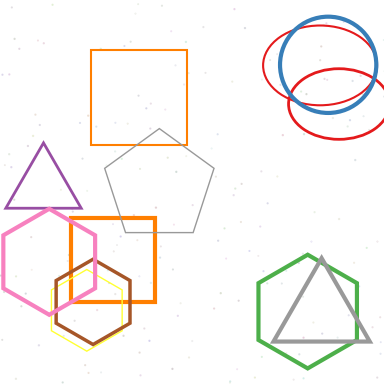[{"shape": "oval", "thickness": 1.5, "radius": 0.74, "center": [0.831, 0.83]}, {"shape": "oval", "thickness": 2, "radius": 0.66, "center": [0.881, 0.73]}, {"shape": "circle", "thickness": 3, "radius": 0.63, "center": [0.852, 0.832]}, {"shape": "hexagon", "thickness": 3, "radius": 0.74, "center": [0.799, 0.191]}, {"shape": "triangle", "thickness": 2, "radius": 0.57, "center": [0.113, 0.516]}, {"shape": "square", "thickness": 1.5, "radius": 0.62, "center": [0.361, 0.746]}, {"shape": "square", "thickness": 3, "radius": 0.54, "center": [0.294, 0.325]}, {"shape": "hexagon", "thickness": 1, "radius": 0.53, "center": [0.225, 0.194]}, {"shape": "hexagon", "thickness": 2.5, "radius": 0.55, "center": [0.242, 0.216]}, {"shape": "hexagon", "thickness": 3, "radius": 0.69, "center": [0.128, 0.32]}, {"shape": "pentagon", "thickness": 1, "radius": 0.75, "center": [0.414, 0.517]}, {"shape": "triangle", "thickness": 3, "radius": 0.72, "center": [0.835, 0.185]}]